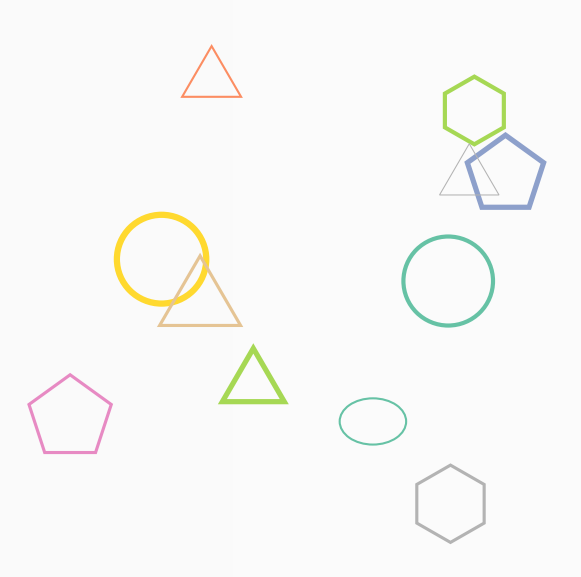[{"shape": "oval", "thickness": 1, "radius": 0.29, "center": [0.642, 0.269]}, {"shape": "circle", "thickness": 2, "radius": 0.39, "center": [0.771, 0.513]}, {"shape": "triangle", "thickness": 1, "radius": 0.29, "center": [0.364, 0.861]}, {"shape": "pentagon", "thickness": 2.5, "radius": 0.35, "center": [0.87, 0.696]}, {"shape": "pentagon", "thickness": 1.5, "radius": 0.37, "center": [0.121, 0.276]}, {"shape": "triangle", "thickness": 2.5, "radius": 0.31, "center": [0.436, 0.334]}, {"shape": "hexagon", "thickness": 2, "radius": 0.29, "center": [0.816, 0.808]}, {"shape": "circle", "thickness": 3, "radius": 0.38, "center": [0.278, 0.55]}, {"shape": "triangle", "thickness": 1.5, "radius": 0.4, "center": [0.344, 0.476]}, {"shape": "hexagon", "thickness": 1.5, "radius": 0.33, "center": [0.775, 0.127]}, {"shape": "triangle", "thickness": 0.5, "radius": 0.3, "center": [0.807, 0.691]}]